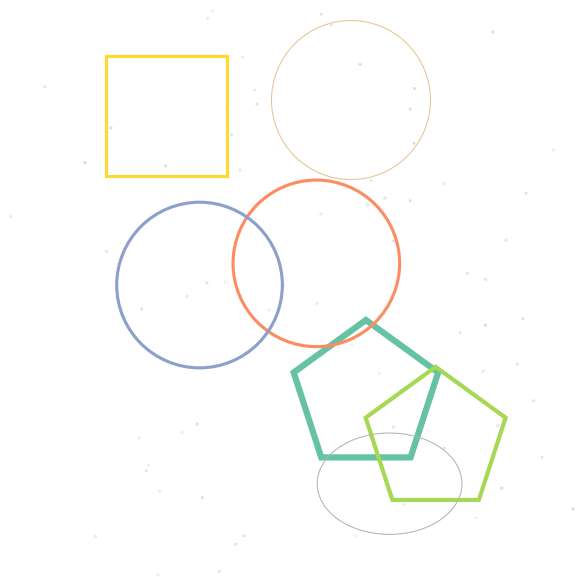[{"shape": "pentagon", "thickness": 3, "radius": 0.66, "center": [0.634, 0.314]}, {"shape": "circle", "thickness": 1.5, "radius": 0.72, "center": [0.548, 0.543]}, {"shape": "circle", "thickness": 1.5, "radius": 0.72, "center": [0.345, 0.506]}, {"shape": "pentagon", "thickness": 2, "radius": 0.64, "center": [0.754, 0.236]}, {"shape": "square", "thickness": 1.5, "radius": 0.52, "center": [0.288, 0.798]}, {"shape": "circle", "thickness": 0.5, "radius": 0.69, "center": [0.608, 0.826]}, {"shape": "oval", "thickness": 0.5, "radius": 0.63, "center": [0.675, 0.162]}]